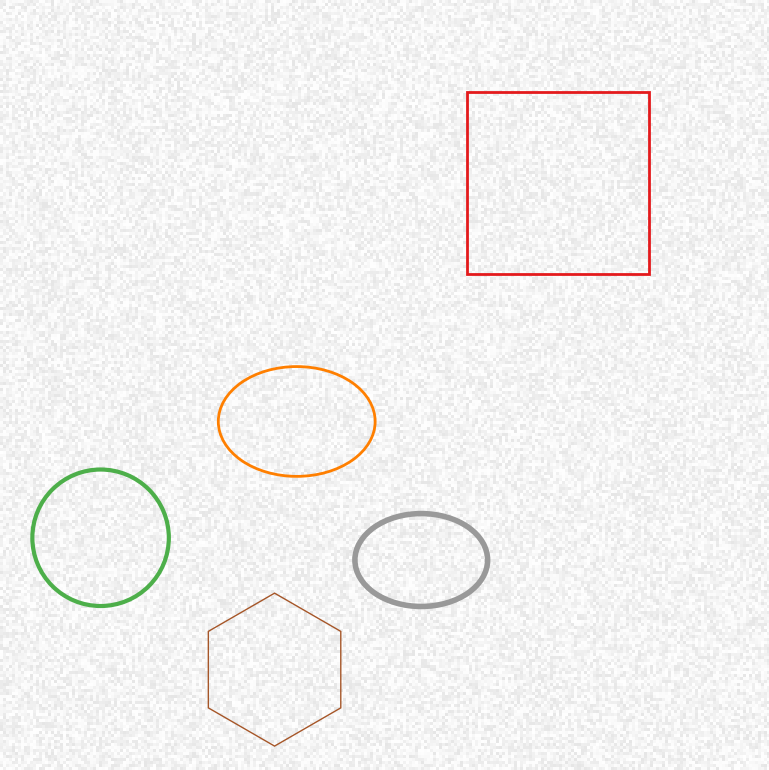[{"shape": "square", "thickness": 1, "radius": 0.59, "center": [0.725, 0.762]}, {"shape": "circle", "thickness": 1.5, "radius": 0.44, "center": [0.131, 0.302]}, {"shape": "oval", "thickness": 1, "radius": 0.51, "center": [0.385, 0.453]}, {"shape": "hexagon", "thickness": 0.5, "radius": 0.5, "center": [0.357, 0.13]}, {"shape": "oval", "thickness": 2, "radius": 0.43, "center": [0.547, 0.273]}]